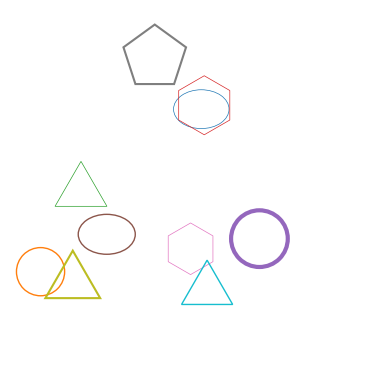[{"shape": "oval", "thickness": 0.5, "radius": 0.36, "center": [0.523, 0.716]}, {"shape": "circle", "thickness": 1, "radius": 0.31, "center": [0.105, 0.294]}, {"shape": "triangle", "thickness": 0.5, "radius": 0.39, "center": [0.21, 0.503]}, {"shape": "hexagon", "thickness": 0.5, "radius": 0.38, "center": [0.531, 0.727]}, {"shape": "circle", "thickness": 3, "radius": 0.37, "center": [0.674, 0.38]}, {"shape": "oval", "thickness": 1, "radius": 0.37, "center": [0.277, 0.391]}, {"shape": "hexagon", "thickness": 0.5, "radius": 0.34, "center": [0.495, 0.354]}, {"shape": "pentagon", "thickness": 1.5, "radius": 0.43, "center": [0.402, 0.851]}, {"shape": "triangle", "thickness": 1.5, "radius": 0.41, "center": [0.189, 0.267]}, {"shape": "triangle", "thickness": 1, "radius": 0.38, "center": [0.538, 0.248]}]